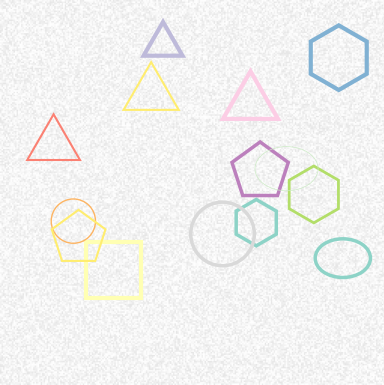[{"shape": "hexagon", "thickness": 2.5, "radius": 0.3, "center": [0.666, 0.422]}, {"shape": "oval", "thickness": 2.5, "radius": 0.36, "center": [0.89, 0.329]}, {"shape": "square", "thickness": 3, "radius": 0.36, "center": [0.295, 0.299]}, {"shape": "triangle", "thickness": 3, "radius": 0.29, "center": [0.423, 0.884]}, {"shape": "triangle", "thickness": 1.5, "radius": 0.4, "center": [0.139, 0.624]}, {"shape": "hexagon", "thickness": 3, "radius": 0.42, "center": [0.88, 0.85]}, {"shape": "circle", "thickness": 1, "radius": 0.29, "center": [0.191, 0.426]}, {"shape": "hexagon", "thickness": 2, "radius": 0.37, "center": [0.815, 0.495]}, {"shape": "triangle", "thickness": 3, "radius": 0.41, "center": [0.651, 0.732]}, {"shape": "circle", "thickness": 2.5, "radius": 0.41, "center": [0.578, 0.392]}, {"shape": "pentagon", "thickness": 2.5, "radius": 0.38, "center": [0.676, 0.554]}, {"shape": "oval", "thickness": 0.5, "radius": 0.41, "center": [0.744, 0.562]}, {"shape": "triangle", "thickness": 1.5, "radius": 0.41, "center": [0.393, 0.756]}, {"shape": "pentagon", "thickness": 1.5, "radius": 0.37, "center": [0.204, 0.382]}]